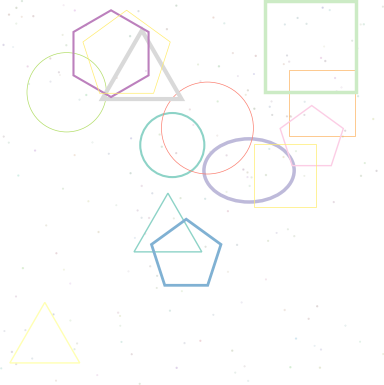[{"shape": "triangle", "thickness": 1, "radius": 0.51, "center": [0.436, 0.397]}, {"shape": "circle", "thickness": 1.5, "radius": 0.42, "center": [0.448, 0.623]}, {"shape": "triangle", "thickness": 1, "radius": 0.52, "center": [0.116, 0.11]}, {"shape": "oval", "thickness": 2.5, "radius": 0.59, "center": [0.647, 0.557]}, {"shape": "circle", "thickness": 0.5, "radius": 0.6, "center": [0.539, 0.667]}, {"shape": "pentagon", "thickness": 2, "radius": 0.47, "center": [0.484, 0.336]}, {"shape": "square", "thickness": 0.5, "radius": 0.43, "center": [0.836, 0.733]}, {"shape": "circle", "thickness": 0.5, "radius": 0.52, "center": [0.173, 0.76]}, {"shape": "pentagon", "thickness": 1, "radius": 0.43, "center": [0.81, 0.64]}, {"shape": "triangle", "thickness": 3, "radius": 0.59, "center": [0.369, 0.802]}, {"shape": "hexagon", "thickness": 1.5, "radius": 0.56, "center": [0.288, 0.861]}, {"shape": "square", "thickness": 2.5, "radius": 0.59, "center": [0.806, 0.879]}, {"shape": "square", "thickness": 0.5, "radius": 0.41, "center": [0.741, 0.543]}, {"shape": "pentagon", "thickness": 0.5, "radius": 0.6, "center": [0.329, 0.854]}]